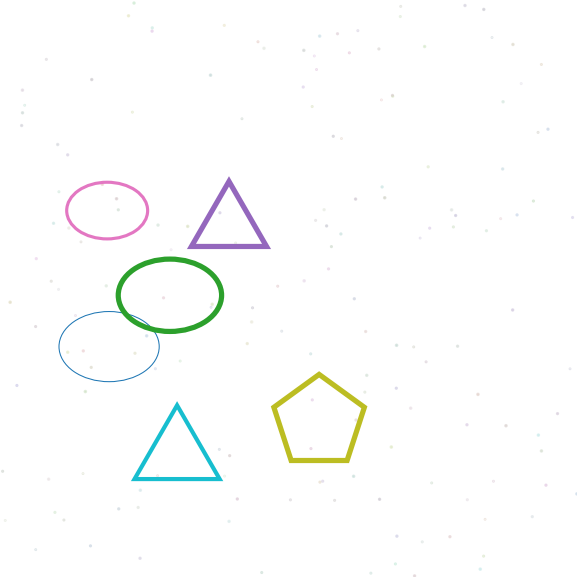[{"shape": "oval", "thickness": 0.5, "radius": 0.43, "center": [0.189, 0.399]}, {"shape": "oval", "thickness": 2.5, "radius": 0.45, "center": [0.294, 0.488]}, {"shape": "triangle", "thickness": 2.5, "radius": 0.38, "center": [0.397, 0.61]}, {"shape": "oval", "thickness": 1.5, "radius": 0.35, "center": [0.186, 0.635]}, {"shape": "pentagon", "thickness": 2.5, "radius": 0.41, "center": [0.553, 0.268]}, {"shape": "triangle", "thickness": 2, "radius": 0.43, "center": [0.307, 0.212]}]